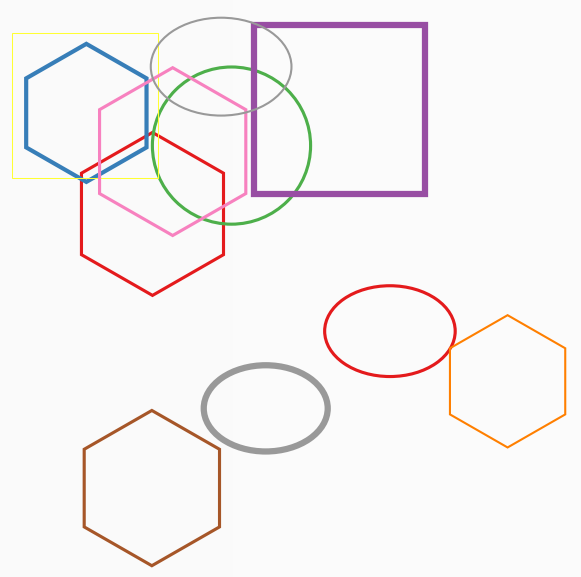[{"shape": "hexagon", "thickness": 1.5, "radius": 0.71, "center": [0.262, 0.629]}, {"shape": "oval", "thickness": 1.5, "radius": 0.56, "center": [0.671, 0.426]}, {"shape": "hexagon", "thickness": 2, "radius": 0.6, "center": [0.149, 0.804]}, {"shape": "circle", "thickness": 1.5, "radius": 0.68, "center": [0.398, 0.747]}, {"shape": "square", "thickness": 3, "radius": 0.73, "center": [0.584, 0.81]}, {"shape": "hexagon", "thickness": 1, "radius": 0.57, "center": [0.873, 0.339]}, {"shape": "square", "thickness": 0.5, "radius": 0.63, "center": [0.147, 0.817]}, {"shape": "hexagon", "thickness": 1.5, "radius": 0.67, "center": [0.261, 0.154]}, {"shape": "hexagon", "thickness": 1.5, "radius": 0.73, "center": [0.297, 0.737]}, {"shape": "oval", "thickness": 1, "radius": 0.61, "center": [0.38, 0.884]}, {"shape": "oval", "thickness": 3, "radius": 0.53, "center": [0.457, 0.292]}]